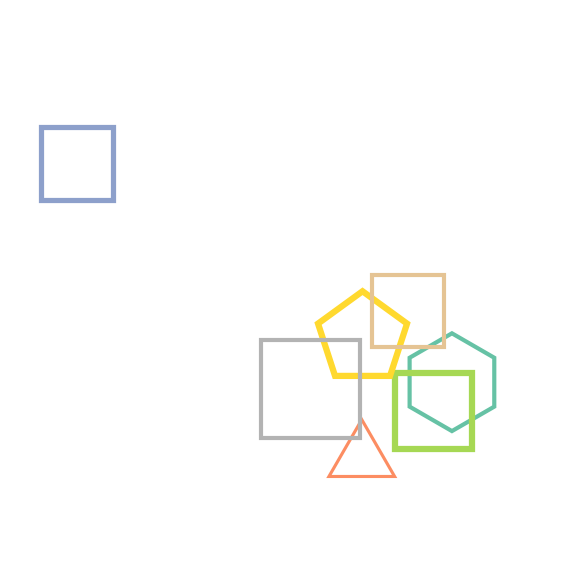[{"shape": "hexagon", "thickness": 2, "radius": 0.42, "center": [0.783, 0.337]}, {"shape": "triangle", "thickness": 1.5, "radius": 0.33, "center": [0.626, 0.207]}, {"shape": "square", "thickness": 2.5, "radius": 0.31, "center": [0.133, 0.716]}, {"shape": "square", "thickness": 3, "radius": 0.33, "center": [0.75, 0.287]}, {"shape": "pentagon", "thickness": 3, "radius": 0.41, "center": [0.628, 0.414]}, {"shape": "square", "thickness": 2, "radius": 0.31, "center": [0.707, 0.461]}, {"shape": "square", "thickness": 2, "radius": 0.42, "center": [0.538, 0.325]}]